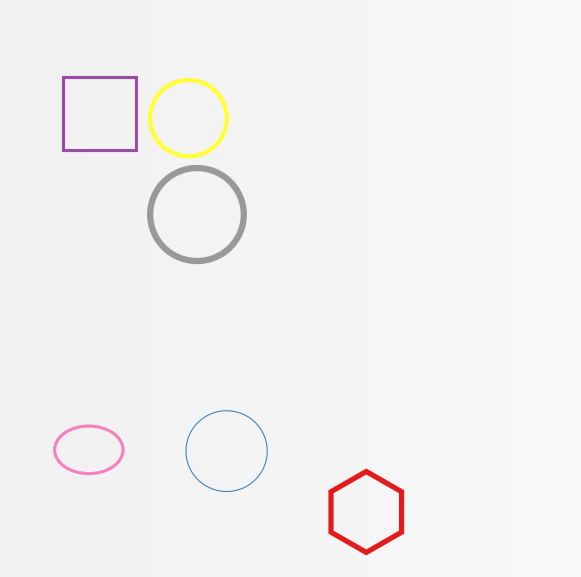[{"shape": "hexagon", "thickness": 2.5, "radius": 0.35, "center": [0.63, 0.113]}, {"shape": "circle", "thickness": 0.5, "radius": 0.35, "center": [0.39, 0.218]}, {"shape": "square", "thickness": 1.5, "radius": 0.31, "center": [0.172, 0.803]}, {"shape": "circle", "thickness": 2, "radius": 0.33, "center": [0.324, 0.795]}, {"shape": "oval", "thickness": 1.5, "radius": 0.29, "center": [0.153, 0.22]}, {"shape": "circle", "thickness": 3, "radius": 0.4, "center": [0.339, 0.628]}]